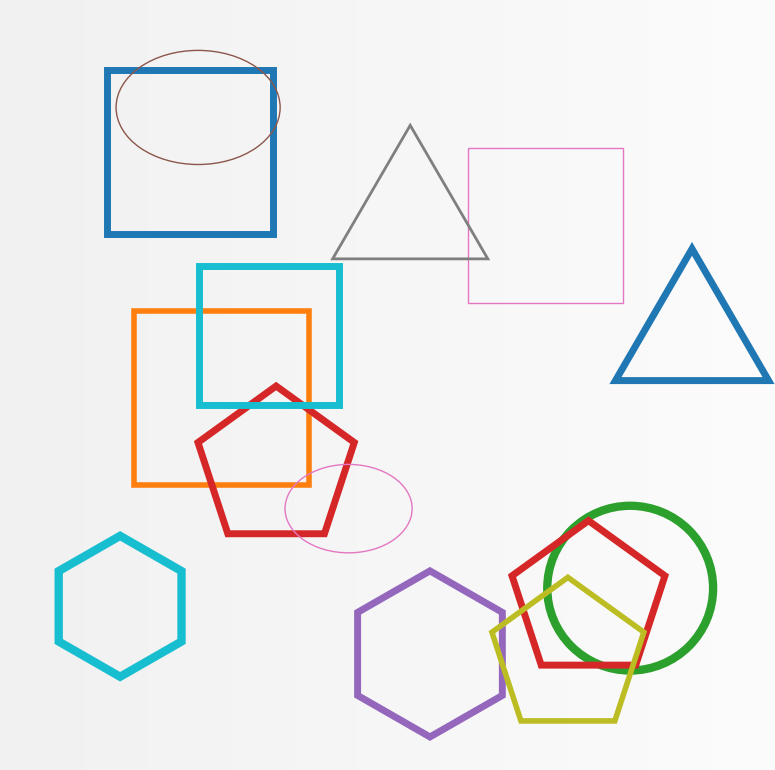[{"shape": "square", "thickness": 2.5, "radius": 0.54, "center": [0.245, 0.803]}, {"shape": "triangle", "thickness": 2.5, "radius": 0.57, "center": [0.893, 0.563]}, {"shape": "square", "thickness": 2, "radius": 0.57, "center": [0.286, 0.483]}, {"shape": "circle", "thickness": 3, "radius": 0.53, "center": [0.813, 0.236]}, {"shape": "pentagon", "thickness": 2.5, "radius": 0.53, "center": [0.356, 0.393]}, {"shape": "pentagon", "thickness": 2.5, "radius": 0.52, "center": [0.759, 0.22]}, {"shape": "hexagon", "thickness": 2.5, "radius": 0.54, "center": [0.555, 0.151]}, {"shape": "oval", "thickness": 0.5, "radius": 0.53, "center": [0.256, 0.86]}, {"shape": "square", "thickness": 0.5, "radius": 0.5, "center": [0.704, 0.707]}, {"shape": "oval", "thickness": 0.5, "radius": 0.41, "center": [0.45, 0.339]}, {"shape": "triangle", "thickness": 1, "radius": 0.58, "center": [0.529, 0.722]}, {"shape": "pentagon", "thickness": 2, "radius": 0.52, "center": [0.733, 0.147]}, {"shape": "square", "thickness": 2.5, "radius": 0.45, "center": [0.347, 0.564]}, {"shape": "hexagon", "thickness": 3, "radius": 0.46, "center": [0.155, 0.213]}]